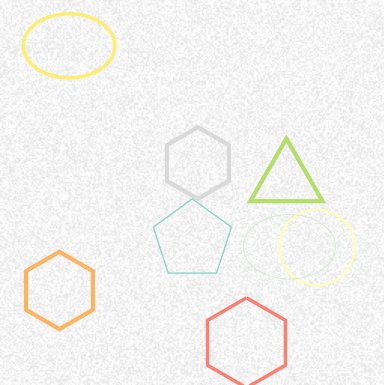[{"shape": "pentagon", "thickness": 1, "radius": 0.53, "center": [0.5, 0.377]}, {"shape": "circle", "thickness": 1.5, "radius": 0.49, "center": [0.823, 0.357]}, {"shape": "hexagon", "thickness": 2.5, "radius": 0.58, "center": [0.64, 0.11]}, {"shape": "hexagon", "thickness": 3, "radius": 0.5, "center": [0.154, 0.246]}, {"shape": "triangle", "thickness": 3, "radius": 0.54, "center": [0.744, 0.532]}, {"shape": "hexagon", "thickness": 3, "radius": 0.47, "center": [0.514, 0.577]}, {"shape": "oval", "thickness": 0.5, "radius": 0.6, "center": [0.752, 0.359]}, {"shape": "oval", "thickness": 2.5, "radius": 0.59, "center": [0.18, 0.881]}]